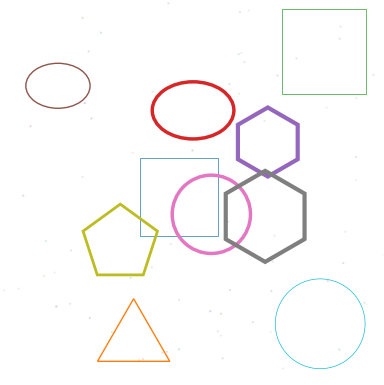[{"shape": "square", "thickness": 0.5, "radius": 0.51, "center": [0.466, 0.489]}, {"shape": "triangle", "thickness": 1, "radius": 0.54, "center": [0.347, 0.116]}, {"shape": "square", "thickness": 0.5, "radius": 0.55, "center": [0.841, 0.866]}, {"shape": "oval", "thickness": 2.5, "radius": 0.53, "center": [0.501, 0.713]}, {"shape": "hexagon", "thickness": 3, "radius": 0.45, "center": [0.696, 0.631]}, {"shape": "oval", "thickness": 1, "radius": 0.42, "center": [0.151, 0.777]}, {"shape": "circle", "thickness": 2.5, "radius": 0.51, "center": [0.549, 0.443]}, {"shape": "hexagon", "thickness": 3, "radius": 0.59, "center": [0.689, 0.438]}, {"shape": "pentagon", "thickness": 2, "radius": 0.51, "center": [0.312, 0.368]}, {"shape": "circle", "thickness": 0.5, "radius": 0.58, "center": [0.832, 0.159]}]